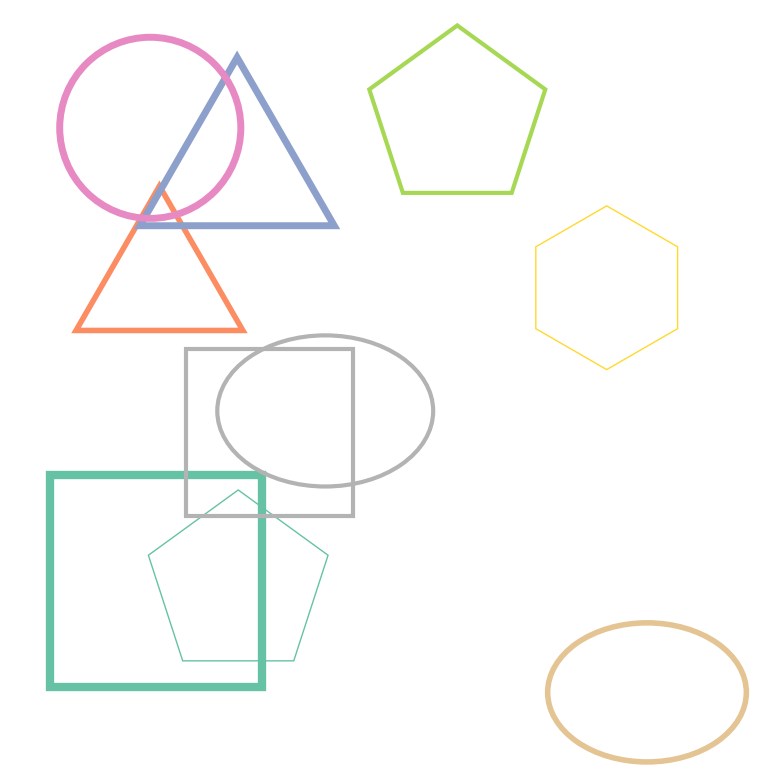[{"shape": "pentagon", "thickness": 0.5, "radius": 0.61, "center": [0.309, 0.241]}, {"shape": "square", "thickness": 3, "radius": 0.69, "center": [0.203, 0.245]}, {"shape": "triangle", "thickness": 2, "radius": 0.63, "center": [0.207, 0.633]}, {"shape": "triangle", "thickness": 2.5, "radius": 0.73, "center": [0.308, 0.78]}, {"shape": "circle", "thickness": 2.5, "radius": 0.59, "center": [0.195, 0.834]}, {"shape": "pentagon", "thickness": 1.5, "radius": 0.6, "center": [0.594, 0.847]}, {"shape": "hexagon", "thickness": 0.5, "radius": 0.53, "center": [0.788, 0.626]}, {"shape": "oval", "thickness": 2, "radius": 0.65, "center": [0.84, 0.101]}, {"shape": "oval", "thickness": 1.5, "radius": 0.7, "center": [0.422, 0.466]}, {"shape": "square", "thickness": 1.5, "radius": 0.54, "center": [0.35, 0.439]}]